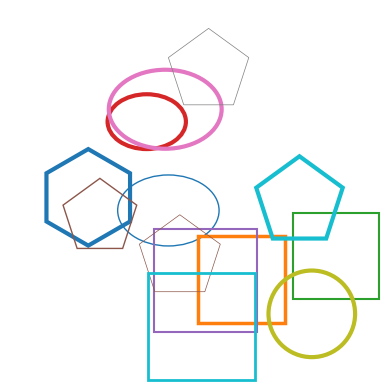[{"shape": "hexagon", "thickness": 3, "radius": 0.63, "center": [0.229, 0.487]}, {"shape": "oval", "thickness": 1, "radius": 0.66, "center": [0.437, 0.453]}, {"shape": "square", "thickness": 2.5, "radius": 0.56, "center": [0.627, 0.274]}, {"shape": "square", "thickness": 1.5, "radius": 0.56, "center": [0.873, 0.334]}, {"shape": "oval", "thickness": 3, "radius": 0.51, "center": [0.381, 0.684]}, {"shape": "square", "thickness": 1.5, "radius": 0.67, "center": [0.533, 0.273]}, {"shape": "pentagon", "thickness": 0.5, "radius": 0.55, "center": [0.467, 0.332]}, {"shape": "pentagon", "thickness": 1, "radius": 0.5, "center": [0.259, 0.436]}, {"shape": "oval", "thickness": 3, "radius": 0.73, "center": [0.429, 0.716]}, {"shape": "pentagon", "thickness": 0.5, "radius": 0.55, "center": [0.542, 0.817]}, {"shape": "circle", "thickness": 3, "radius": 0.56, "center": [0.81, 0.185]}, {"shape": "pentagon", "thickness": 3, "radius": 0.59, "center": [0.778, 0.476]}, {"shape": "square", "thickness": 2, "radius": 0.7, "center": [0.523, 0.152]}]